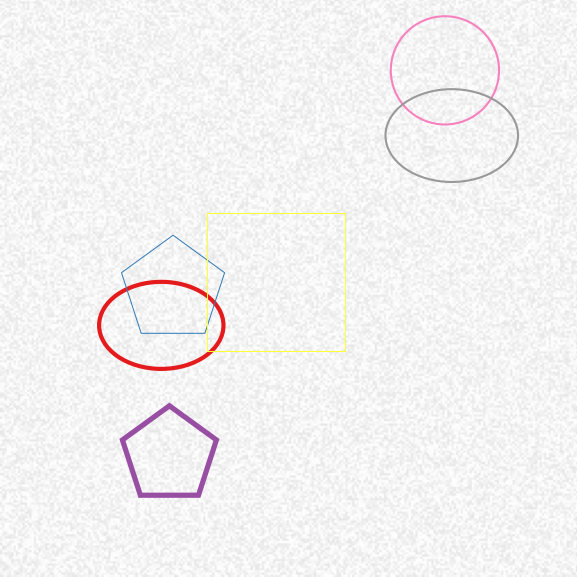[{"shape": "oval", "thickness": 2, "radius": 0.54, "center": [0.279, 0.436]}, {"shape": "pentagon", "thickness": 0.5, "radius": 0.47, "center": [0.3, 0.498]}, {"shape": "pentagon", "thickness": 2.5, "radius": 0.43, "center": [0.293, 0.211]}, {"shape": "square", "thickness": 0.5, "radius": 0.6, "center": [0.477, 0.51]}, {"shape": "circle", "thickness": 1, "radius": 0.47, "center": [0.77, 0.877]}, {"shape": "oval", "thickness": 1, "radius": 0.57, "center": [0.782, 0.764]}]